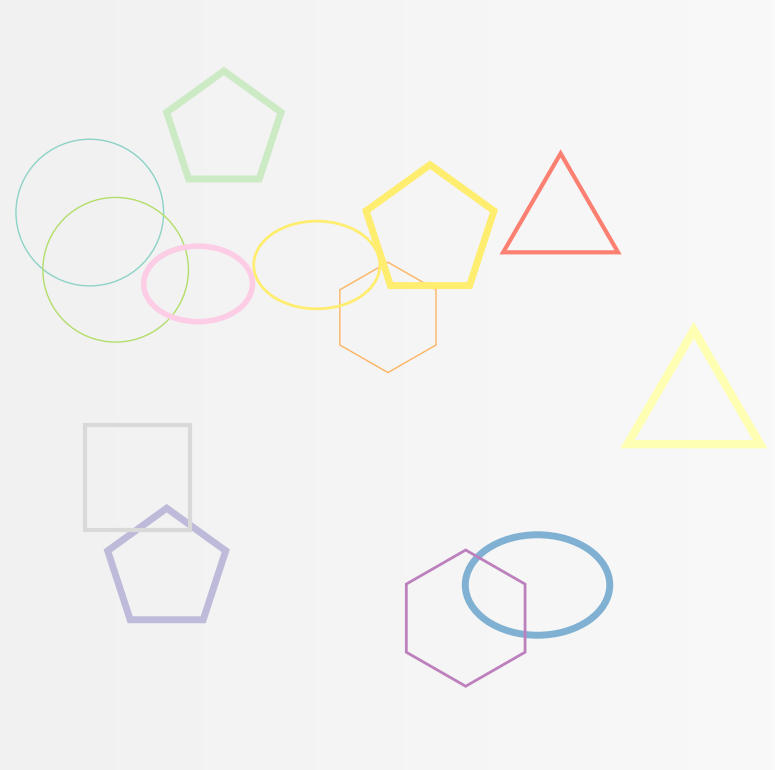[{"shape": "circle", "thickness": 0.5, "radius": 0.48, "center": [0.116, 0.724]}, {"shape": "triangle", "thickness": 3, "radius": 0.49, "center": [0.895, 0.473]}, {"shape": "pentagon", "thickness": 2.5, "radius": 0.4, "center": [0.215, 0.26]}, {"shape": "triangle", "thickness": 1.5, "radius": 0.43, "center": [0.723, 0.715]}, {"shape": "oval", "thickness": 2.5, "radius": 0.47, "center": [0.694, 0.24]}, {"shape": "hexagon", "thickness": 0.5, "radius": 0.36, "center": [0.501, 0.588]}, {"shape": "circle", "thickness": 0.5, "radius": 0.47, "center": [0.149, 0.65]}, {"shape": "oval", "thickness": 2, "radius": 0.35, "center": [0.256, 0.631]}, {"shape": "square", "thickness": 1.5, "radius": 0.34, "center": [0.178, 0.38]}, {"shape": "hexagon", "thickness": 1, "radius": 0.44, "center": [0.601, 0.197]}, {"shape": "pentagon", "thickness": 2.5, "radius": 0.39, "center": [0.289, 0.83]}, {"shape": "oval", "thickness": 1, "radius": 0.41, "center": [0.409, 0.656]}, {"shape": "pentagon", "thickness": 2.5, "radius": 0.43, "center": [0.555, 0.699]}]